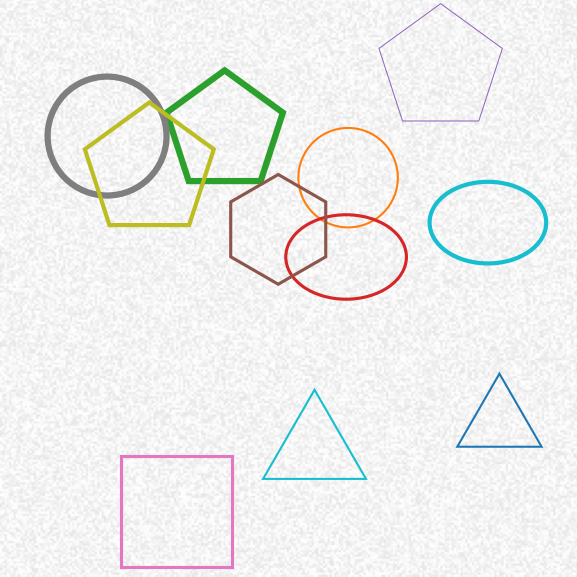[{"shape": "triangle", "thickness": 1, "radius": 0.42, "center": [0.865, 0.268]}, {"shape": "circle", "thickness": 1, "radius": 0.43, "center": [0.603, 0.691]}, {"shape": "pentagon", "thickness": 3, "radius": 0.53, "center": [0.389, 0.771]}, {"shape": "oval", "thickness": 1.5, "radius": 0.52, "center": [0.599, 0.554]}, {"shape": "pentagon", "thickness": 0.5, "radius": 0.56, "center": [0.763, 0.881]}, {"shape": "hexagon", "thickness": 1.5, "radius": 0.48, "center": [0.482, 0.602]}, {"shape": "square", "thickness": 1.5, "radius": 0.48, "center": [0.305, 0.113]}, {"shape": "circle", "thickness": 3, "radius": 0.51, "center": [0.185, 0.764]}, {"shape": "pentagon", "thickness": 2, "radius": 0.59, "center": [0.259, 0.704]}, {"shape": "oval", "thickness": 2, "radius": 0.5, "center": [0.845, 0.614]}, {"shape": "triangle", "thickness": 1, "radius": 0.51, "center": [0.545, 0.221]}]